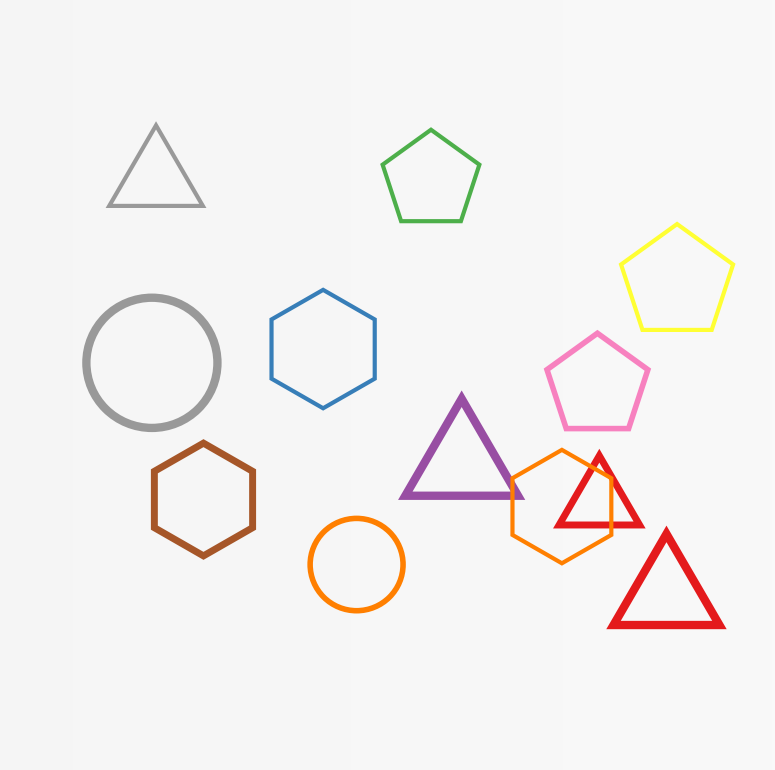[{"shape": "triangle", "thickness": 3, "radius": 0.39, "center": [0.86, 0.228]}, {"shape": "triangle", "thickness": 2.5, "radius": 0.3, "center": [0.773, 0.348]}, {"shape": "hexagon", "thickness": 1.5, "radius": 0.38, "center": [0.417, 0.547]}, {"shape": "pentagon", "thickness": 1.5, "radius": 0.33, "center": [0.556, 0.766]}, {"shape": "triangle", "thickness": 3, "radius": 0.42, "center": [0.596, 0.398]}, {"shape": "circle", "thickness": 2, "radius": 0.3, "center": [0.46, 0.267]}, {"shape": "hexagon", "thickness": 1.5, "radius": 0.37, "center": [0.725, 0.342]}, {"shape": "pentagon", "thickness": 1.5, "radius": 0.38, "center": [0.874, 0.633]}, {"shape": "hexagon", "thickness": 2.5, "radius": 0.37, "center": [0.263, 0.351]}, {"shape": "pentagon", "thickness": 2, "radius": 0.34, "center": [0.771, 0.499]}, {"shape": "triangle", "thickness": 1.5, "radius": 0.35, "center": [0.201, 0.767]}, {"shape": "circle", "thickness": 3, "radius": 0.42, "center": [0.196, 0.529]}]